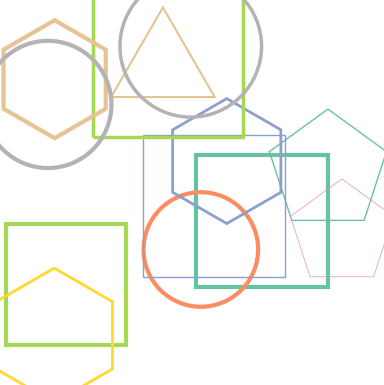[{"shape": "square", "thickness": 3, "radius": 0.86, "center": [0.681, 0.425]}, {"shape": "pentagon", "thickness": 1, "radius": 0.8, "center": [0.852, 0.557]}, {"shape": "circle", "thickness": 3, "radius": 0.74, "center": [0.522, 0.352]}, {"shape": "square", "thickness": 1, "radius": 0.92, "center": [0.556, 0.465]}, {"shape": "hexagon", "thickness": 2, "radius": 0.81, "center": [0.589, 0.582]}, {"shape": "pentagon", "thickness": 0.5, "radius": 0.7, "center": [0.888, 0.395]}, {"shape": "square", "thickness": 3, "radius": 0.78, "center": [0.172, 0.26]}, {"shape": "square", "thickness": 2.5, "radius": 0.97, "center": [0.436, 0.839]}, {"shape": "hexagon", "thickness": 2, "radius": 0.87, "center": [0.141, 0.129]}, {"shape": "hexagon", "thickness": 3, "radius": 0.77, "center": [0.142, 0.794]}, {"shape": "triangle", "thickness": 1.5, "radius": 0.78, "center": [0.423, 0.826]}, {"shape": "circle", "thickness": 3, "radius": 0.83, "center": [0.124, 0.729]}, {"shape": "circle", "thickness": 2.5, "radius": 0.92, "center": [0.495, 0.88]}]